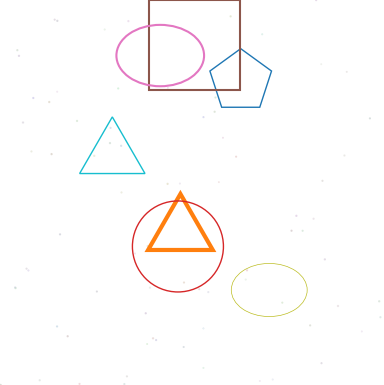[{"shape": "pentagon", "thickness": 1, "radius": 0.42, "center": [0.625, 0.789]}, {"shape": "triangle", "thickness": 3, "radius": 0.48, "center": [0.469, 0.399]}, {"shape": "circle", "thickness": 1, "radius": 0.59, "center": [0.462, 0.36]}, {"shape": "square", "thickness": 1.5, "radius": 0.59, "center": [0.505, 0.883]}, {"shape": "oval", "thickness": 1.5, "radius": 0.57, "center": [0.416, 0.856]}, {"shape": "oval", "thickness": 0.5, "radius": 0.49, "center": [0.699, 0.247]}, {"shape": "triangle", "thickness": 1, "radius": 0.49, "center": [0.292, 0.598]}]